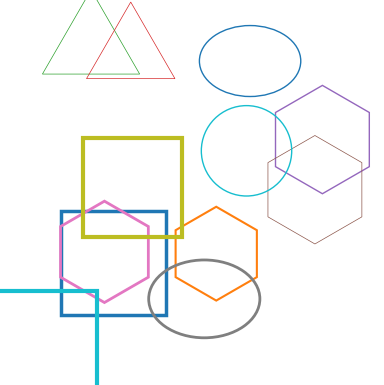[{"shape": "oval", "thickness": 1, "radius": 0.66, "center": [0.65, 0.841]}, {"shape": "square", "thickness": 2.5, "radius": 0.68, "center": [0.295, 0.317]}, {"shape": "hexagon", "thickness": 1.5, "radius": 0.61, "center": [0.562, 0.341]}, {"shape": "triangle", "thickness": 0.5, "radius": 0.73, "center": [0.236, 0.881]}, {"shape": "triangle", "thickness": 0.5, "radius": 0.66, "center": [0.34, 0.862]}, {"shape": "hexagon", "thickness": 1, "radius": 0.7, "center": [0.837, 0.637]}, {"shape": "hexagon", "thickness": 0.5, "radius": 0.7, "center": [0.818, 0.507]}, {"shape": "hexagon", "thickness": 2, "radius": 0.66, "center": [0.271, 0.346]}, {"shape": "oval", "thickness": 2, "radius": 0.72, "center": [0.531, 0.224]}, {"shape": "square", "thickness": 3, "radius": 0.64, "center": [0.344, 0.514]}, {"shape": "square", "thickness": 3, "radius": 0.7, "center": [0.111, 0.104]}, {"shape": "circle", "thickness": 1, "radius": 0.59, "center": [0.64, 0.608]}]